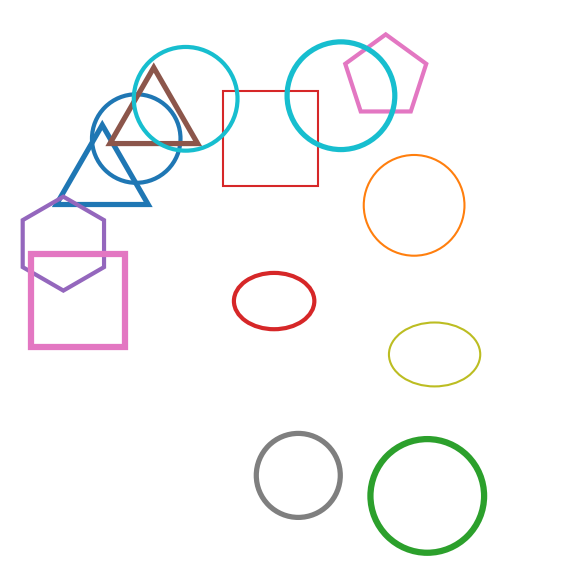[{"shape": "triangle", "thickness": 2.5, "radius": 0.46, "center": [0.177, 0.691]}, {"shape": "circle", "thickness": 2, "radius": 0.38, "center": [0.236, 0.759]}, {"shape": "circle", "thickness": 1, "radius": 0.44, "center": [0.717, 0.644]}, {"shape": "circle", "thickness": 3, "radius": 0.49, "center": [0.74, 0.14]}, {"shape": "oval", "thickness": 2, "radius": 0.35, "center": [0.475, 0.478]}, {"shape": "square", "thickness": 1, "radius": 0.41, "center": [0.469, 0.76]}, {"shape": "hexagon", "thickness": 2, "radius": 0.41, "center": [0.11, 0.577]}, {"shape": "triangle", "thickness": 2.5, "radius": 0.44, "center": [0.266, 0.794]}, {"shape": "pentagon", "thickness": 2, "radius": 0.37, "center": [0.668, 0.866]}, {"shape": "square", "thickness": 3, "radius": 0.4, "center": [0.135, 0.479]}, {"shape": "circle", "thickness": 2.5, "radius": 0.36, "center": [0.517, 0.176]}, {"shape": "oval", "thickness": 1, "radius": 0.4, "center": [0.753, 0.385]}, {"shape": "circle", "thickness": 2.5, "radius": 0.47, "center": [0.59, 0.833]}, {"shape": "circle", "thickness": 2, "radius": 0.45, "center": [0.321, 0.828]}]